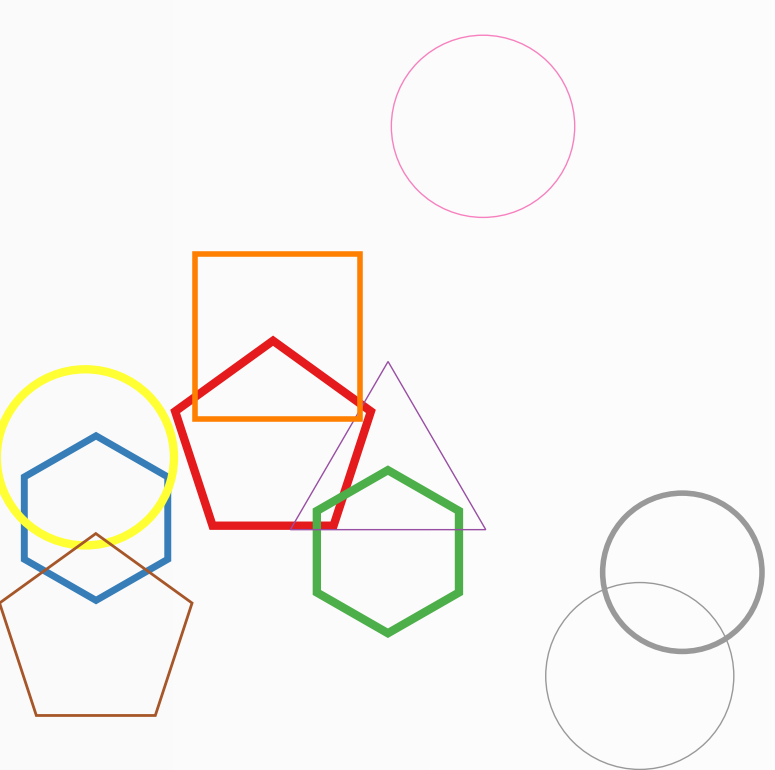[{"shape": "pentagon", "thickness": 3, "radius": 0.66, "center": [0.352, 0.425]}, {"shape": "hexagon", "thickness": 2.5, "radius": 0.53, "center": [0.124, 0.327]}, {"shape": "hexagon", "thickness": 3, "radius": 0.53, "center": [0.501, 0.283]}, {"shape": "triangle", "thickness": 0.5, "radius": 0.73, "center": [0.501, 0.385]}, {"shape": "square", "thickness": 2, "radius": 0.53, "center": [0.358, 0.563]}, {"shape": "circle", "thickness": 3, "radius": 0.57, "center": [0.11, 0.406]}, {"shape": "pentagon", "thickness": 1, "radius": 0.65, "center": [0.124, 0.176]}, {"shape": "circle", "thickness": 0.5, "radius": 0.59, "center": [0.623, 0.836]}, {"shape": "circle", "thickness": 0.5, "radius": 0.61, "center": [0.826, 0.122]}, {"shape": "circle", "thickness": 2, "radius": 0.51, "center": [0.88, 0.257]}]